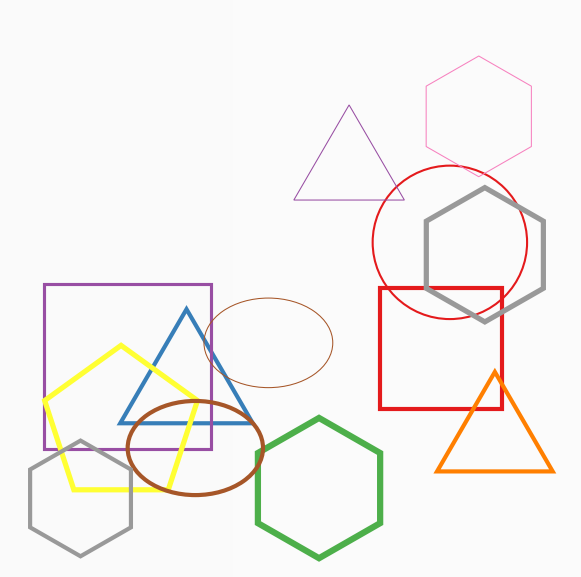[{"shape": "square", "thickness": 2, "radius": 0.52, "center": [0.758, 0.396]}, {"shape": "circle", "thickness": 1, "radius": 0.66, "center": [0.774, 0.579]}, {"shape": "triangle", "thickness": 2, "radius": 0.66, "center": [0.321, 0.332]}, {"shape": "hexagon", "thickness": 3, "radius": 0.61, "center": [0.549, 0.154]}, {"shape": "triangle", "thickness": 0.5, "radius": 0.55, "center": [0.601, 0.708]}, {"shape": "square", "thickness": 1.5, "radius": 0.72, "center": [0.22, 0.364]}, {"shape": "triangle", "thickness": 2, "radius": 0.57, "center": [0.851, 0.24]}, {"shape": "pentagon", "thickness": 2.5, "radius": 0.69, "center": [0.208, 0.263]}, {"shape": "oval", "thickness": 2, "radius": 0.58, "center": [0.336, 0.223]}, {"shape": "oval", "thickness": 0.5, "radius": 0.55, "center": [0.462, 0.405]}, {"shape": "hexagon", "thickness": 0.5, "radius": 0.52, "center": [0.824, 0.798]}, {"shape": "hexagon", "thickness": 2.5, "radius": 0.58, "center": [0.834, 0.558]}, {"shape": "hexagon", "thickness": 2, "radius": 0.5, "center": [0.139, 0.136]}]